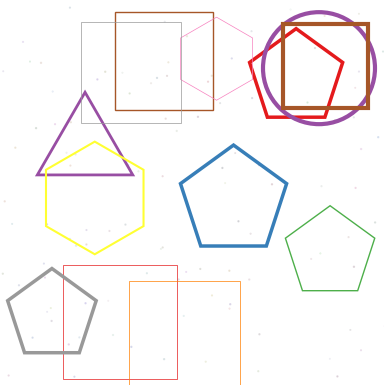[{"shape": "pentagon", "thickness": 2.5, "radius": 0.64, "center": [0.769, 0.798]}, {"shape": "square", "thickness": 0.5, "radius": 0.74, "center": [0.312, 0.164]}, {"shape": "pentagon", "thickness": 2.5, "radius": 0.72, "center": [0.607, 0.478]}, {"shape": "pentagon", "thickness": 1, "radius": 0.61, "center": [0.857, 0.344]}, {"shape": "circle", "thickness": 3, "radius": 0.73, "center": [0.829, 0.823]}, {"shape": "triangle", "thickness": 2, "radius": 0.72, "center": [0.221, 0.617]}, {"shape": "square", "thickness": 0.5, "radius": 0.72, "center": [0.478, 0.127]}, {"shape": "hexagon", "thickness": 1.5, "radius": 0.73, "center": [0.246, 0.486]}, {"shape": "square", "thickness": 3, "radius": 0.55, "center": [0.846, 0.828]}, {"shape": "square", "thickness": 1, "radius": 0.64, "center": [0.425, 0.841]}, {"shape": "hexagon", "thickness": 0.5, "radius": 0.54, "center": [0.563, 0.848]}, {"shape": "pentagon", "thickness": 2.5, "radius": 0.6, "center": [0.135, 0.182]}, {"shape": "square", "thickness": 0.5, "radius": 0.65, "center": [0.341, 0.812]}]